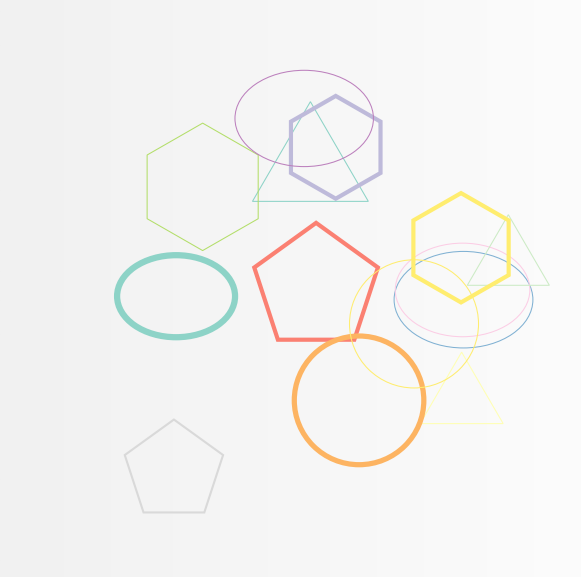[{"shape": "oval", "thickness": 3, "radius": 0.51, "center": [0.303, 0.486]}, {"shape": "triangle", "thickness": 0.5, "radius": 0.58, "center": [0.534, 0.708]}, {"shape": "triangle", "thickness": 0.5, "radius": 0.41, "center": [0.794, 0.307]}, {"shape": "hexagon", "thickness": 2, "radius": 0.44, "center": [0.578, 0.744]}, {"shape": "pentagon", "thickness": 2, "radius": 0.56, "center": [0.544, 0.501]}, {"shape": "oval", "thickness": 0.5, "radius": 0.6, "center": [0.797, 0.48]}, {"shape": "circle", "thickness": 2.5, "radius": 0.56, "center": [0.618, 0.306]}, {"shape": "hexagon", "thickness": 0.5, "radius": 0.55, "center": [0.349, 0.676]}, {"shape": "oval", "thickness": 0.5, "radius": 0.58, "center": [0.796, 0.497]}, {"shape": "pentagon", "thickness": 1, "radius": 0.44, "center": [0.299, 0.184]}, {"shape": "oval", "thickness": 0.5, "radius": 0.6, "center": [0.523, 0.794]}, {"shape": "triangle", "thickness": 0.5, "radius": 0.41, "center": [0.875, 0.546]}, {"shape": "circle", "thickness": 0.5, "radius": 0.55, "center": [0.712, 0.438]}, {"shape": "hexagon", "thickness": 2, "radius": 0.47, "center": [0.793, 0.57]}]